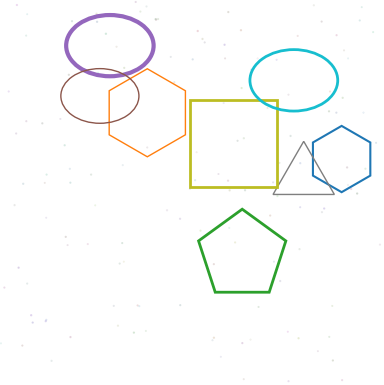[{"shape": "hexagon", "thickness": 1.5, "radius": 0.43, "center": [0.887, 0.587]}, {"shape": "hexagon", "thickness": 1, "radius": 0.57, "center": [0.383, 0.707]}, {"shape": "pentagon", "thickness": 2, "radius": 0.6, "center": [0.629, 0.337]}, {"shape": "oval", "thickness": 3, "radius": 0.57, "center": [0.285, 0.881]}, {"shape": "oval", "thickness": 1, "radius": 0.51, "center": [0.259, 0.751]}, {"shape": "triangle", "thickness": 1, "radius": 0.46, "center": [0.789, 0.541]}, {"shape": "square", "thickness": 2, "radius": 0.57, "center": [0.606, 0.628]}, {"shape": "oval", "thickness": 2, "radius": 0.57, "center": [0.763, 0.791]}]